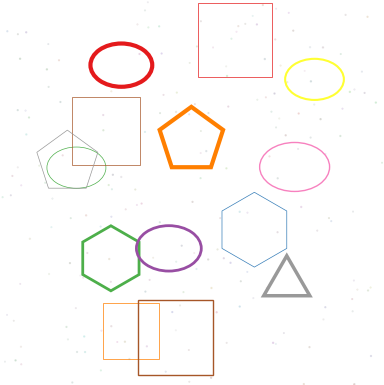[{"shape": "oval", "thickness": 3, "radius": 0.4, "center": [0.315, 0.831]}, {"shape": "square", "thickness": 0.5, "radius": 0.48, "center": [0.61, 0.896]}, {"shape": "hexagon", "thickness": 0.5, "radius": 0.49, "center": [0.661, 0.403]}, {"shape": "oval", "thickness": 0.5, "radius": 0.38, "center": [0.198, 0.564]}, {"shape": "hexagon", "thickness": 2, "radius": 0.42, "center": [0.288, 0.329]}, {"shape": "oval", "thickness": 2, "radius": 0.42, "center": [0.439, 0.355]}, {"shape": "pentagon", "thickness": 3, "radius": 0.43, "center": [0.497, 0.636]}, {"shape": "square", "thickness": 0.5, "radius": 0.36, "center": [0.34, 0.14]}, {"shape": "oval", "thickness": 1.5, "radius": 0.38, "center": [0.817, 0.794]}, {"shape": "square", "thickness": 0.5, "radius": 0.44, "center": [0.274, 0.66]}, {"shape": "square", "thickness": 1, "radius": 0.48, "center": [0.455, 0.124]}, {"shape": "oval", "thickness": 1, "radius": 0.45, "center": [0.765, 0.566]}, {"shape": "triangle", "thickness": 2.5, "radius": 0.35, "center": [0.745, 0.266]}, {"shape": "pentagon", "thickness": 0.5, "radius": 0.42, "center": [0.175, 0.579]}]